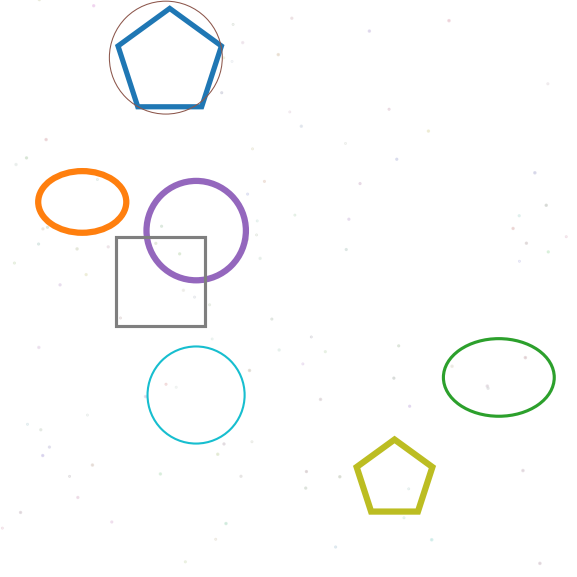[{"shape": "pentagon", "thickness": 2.5, "radius": 0.47, "center": [0.294, 0.89]}, {"shape": "oval", "thickness": 3, "radius": 0.38, "center": [0.142, 0.649]}, {"shape": "oval", "thickness": 1.5, "radius": 0.48, "center": [0.864, 0.346]}, {"shape": "circle", "thickness": 3, "radius": 0.43, "center": [0.34, 0.6]}, {"shape": "circle", "thickness": 0.5, "radius": 0.49, "center": [0.287, 0.899]}, {"shape": "square", "thickness": 1.5, "radius": 0.39, "center": [0.278, 0.512]}, {"shape": "pentagon", "thickness": 3, "radius": 0.34, "center": [0.683, 0.169]}, {"shape": "circle", "thickness": 1, "radius": 0.42, "center": [0.34, 0.315]}]